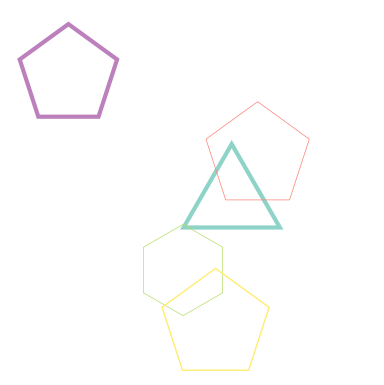[{"shape": "triangle", "thickness": 3, "radius": 0.72, "center": [0.602, 0.481]}, {"shape": "pentagon", "thickness": 0.5, "radius": 0.71, "center": [0.669, 0.595]}, {"shape": "hexagon", "thickness": 0.5, "radius": 0.59, "center": [0.475, 0.299]}, {"shape": "pentagon", "thickness": 3, "radius": 0.66, "center": [0.178, 0.804]}, {"shape": "pentagon", "thickness": 1, "radius": 0.73, "center": [0.56, 0.157]}]